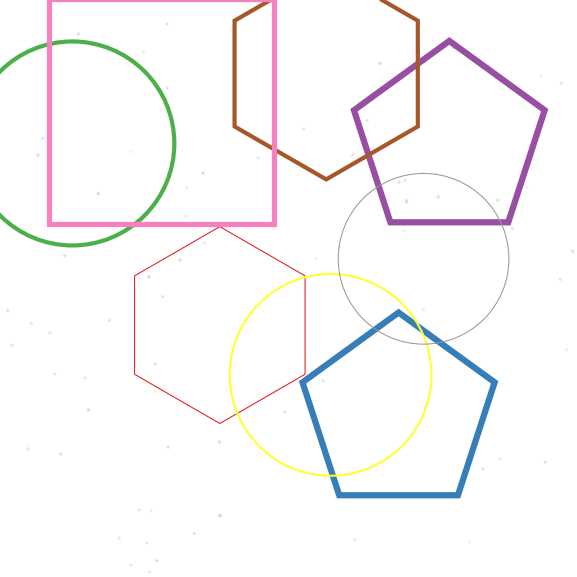[{"shape": "hexagon", "thickness": 0.5, "radius": 0.85, "center": [0.381, 0.436]}, {"shape": "pentagon", "thickness": 3, "radius": 0.87, "center": [0.69, 0.283]}, {"shape": "circle", "thickness": 2, "radius": 0.88, "center": [0.125, 0.751]}, {"shape": "pentagon", "thickness": 3, "radius": 0.87, "center": [0.778, 0.755]}, {"shape": "circle", "thickness": 1, "radius": 0.87, "center": [0.572, 0.35]}, {"shape": "hexagon", "thickness": 2, "radius": 0.92, "center": [0.565, 0.872]}, {"shape": "square", "thickness": 2.5, "radius": 0.98, "center": [0.28, 0.806]}, {"shape": "circle", "thickness": 0.5, "radius": 0.74, "center": [0.733, 0.551]}]